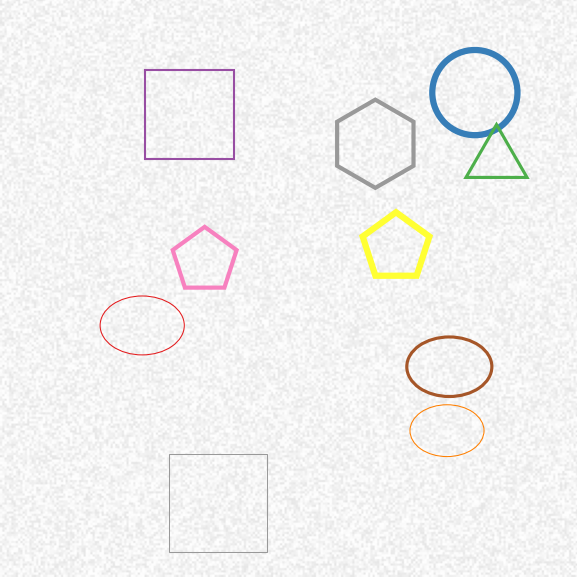[{"shape": "oval", "thickness": 0.5, "radius": 0.36, "center": [0.246, 0.436]}, {"shape": "circle", "thickness": 3, "radius": 0.37, "center": [0.822, 0.839]}, {"shape": "triangle", "thickness": 1.5, "radius": 0.31, "center": [0.86, 0.722]}, {"shape": "square", "thickness": 1, "radius": 0.39, "center": [0.327, 0.801]}, {"shape": "oval", "thickness": 0.5, "radius": 0.32, "center": [0.774, 0.253]}, {"shape": "pentagon", "thickness": 3, "radius": 0.3, "center": [0.686, 0.571]}, {"shape": "oval", "thickness": 1.5, "radius": 0.37, "center": [0.778, 0.364]}, {"shape": "pentagon", "thickness": 2, "radius": 0.29, "center": [0.354, 0.548]}, {"shape": "square", "thickness": 0.5, "radius": 0.43, "center": [0.377, 0.128]}, {"shape": "hexagon", "thickness": 2, "radius": 0.38, "center": [0.65, 0.75]}]